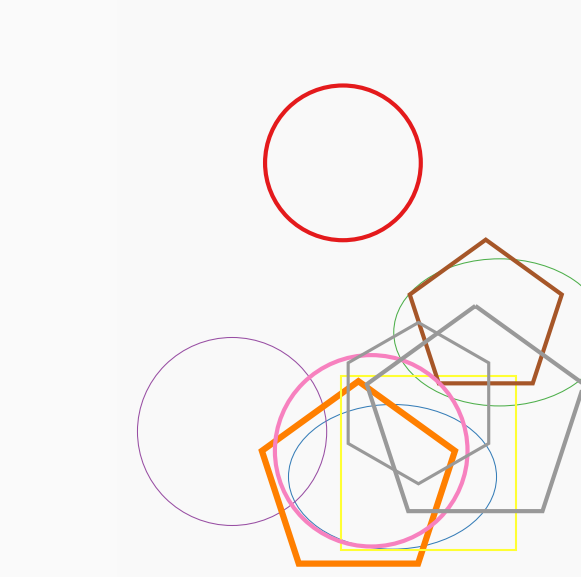[{"shape": "circle", "thickness": 2, "radius": 0.67, "center": [0.59, 0.717]}, {"shape": "oval", "thickness": 0.5, "radius": 0.89, "center": [0.675, 0.173]}, {"shape": "oval", "thickness": 0.5, "radius": 0.91, "center": [0.859, 0.424]}, {"shape": "circle", "thickness": 0.5, "radius": 0.81, "center": [0.399, 0.252]}, {"shape": "pentagon", "thickness": 3, "radius": 0.87, "center": [0.617, 0.164]}, {"shape": "square", "thickness": 1, "radius": 0.75, "center": [0.738, 0.197]}, {"shape": "pentagon", "thickness": 2, "radius": 0.69, "center": [0.836, 0.447]}, {"shape": "circle", "thickness": 2, "radius": 0.83, "center": [0.639, 0.219]}, {"shape": "pentagon", "thickness": 2, "radius": 0.98, "center": [0.818, 0.273]}, {"shape": "hexagon", "thickness": 1.5, "radius": 0.7, "center": [0.72, 0.301]}]